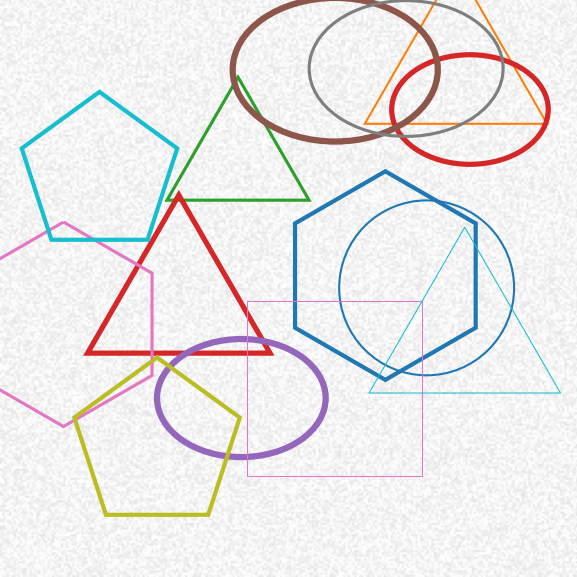[{"shape": "hexagon", "thickness": 2, "radius": 0.9, "center": [0.667, 0.522]}, {"shape": "circle", "thickness": 1, "radius": 0.76, "center": [0.739, 0.501]}, {"shape": "triangle", "thickness": 1, "radius": 0.91, "center": [0.79, 0.876]}, {"shape": "triangle", "thickness": 1.5, "radius": 0.71, "center": [0.412, 0.724]}, {"shape": "triangle", "thickness": 2.5, "radius": 0.91, "center": [0.31, 0.479]}, {"shape": "oval", "thickness": 2.5, "radius": 0.68, "center": [0.814, 0.809]}, {"shape": "oval", "thickness": 3, "radius": 0.73, "center": [0.418, 0.31]}, {"shape": "oval", "thickness": 3, "radius": 0.89, "center": [0.58, 0.878]}, {"shape": "square", "thickness": 0.5, "radius": 0.75, "center": [0.579, 0.326]}, {"shape": "hexagon", "thickness": 1.5, "radius": 0.89, "center": [0.11, 0.438]}, {"shape": "oval", "thickness": 1.5, "radius": 0.84, "center": [0.703, 0.88]}, {"shape": "pentagon", "thickness": 2, "radius": 0.75, "center": [0.272, 0.23]}, {"shape": "triangle", "thickness": 0.5, "radius": 0.96, "center": [0.805, 0.414]}, {"shape": "pentagon", "thickness": 2, "radius": 0.71, "center": [0.172, 0.698]}]